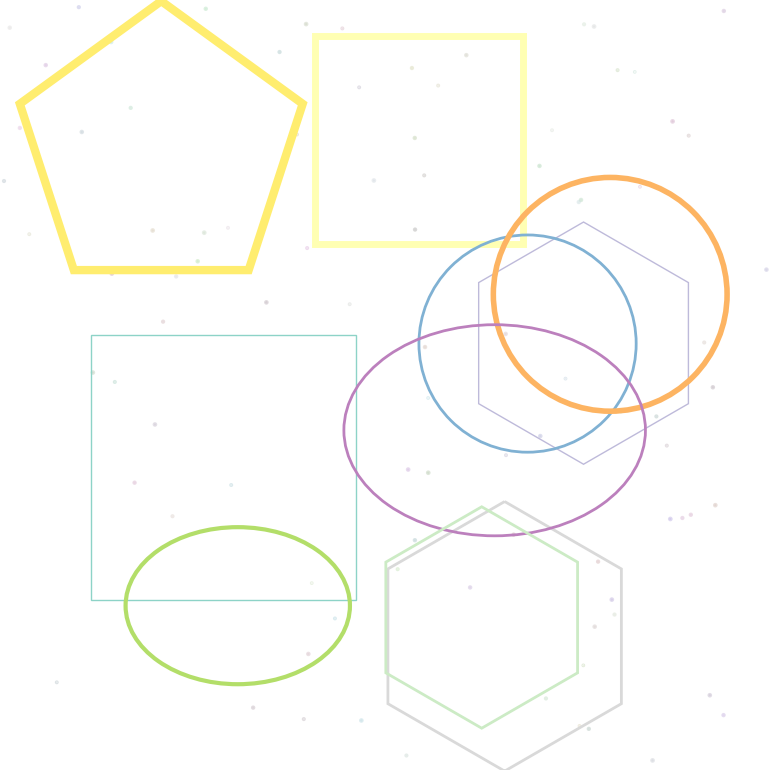[{"shape": "square", "thickness": 0.5, "radius": 0.86, "center": [0.291, 0.393]}, {"shape": "square", "thickness": 2.5, "radius": 0.68, "center": [0.544, 0.818]}, {"shape": "hexagon", "thickness": 0.5, "radius": 0.79, "center": [0.758, 0.554]}, {"shape": "circle", "thickness": 1, "radius": 0.71, "center": [0.685, 0.554]}, {"shape": "circle", "thickness": 2, "radius": 0.76, "center": [0.792, 0.618]}, {"shape": "oval", "thickness": 1.5, "radius": 0.73, "center": [0.309, 0.213]}, {"shape": "hexagon", "thickness": 1, "radius": 0.88, "center": [0.655, 0.174]}, {"shape": "oval", "thickness": 1, "radius": 0.98, "center": [0.642, 0.441]}, {"shape": "hexagon", "thickness": 1, "radius": 0.72, "center": [0.626, 0.198]}, {"shape": "pentagon", "thickness": 3, "radius": 0.97, "center": [0.209, 0.805]}]